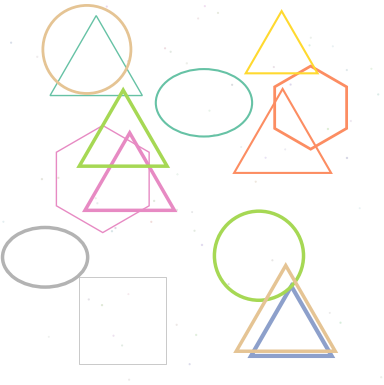[{"shape": "oval", "thickness": 1.5, "radius": 0.63, "center": [0.53, 0.733]}, {"shape": "triangle", "thickness": 1, "radius": 0.69, "center": [0.25, 0.821]}, {"shape": "hexagon", "thickness": 2, "radius": 0.54, "center": [0.807, 0.72]}, {"shape": "triangle", "thickness": 1.5, "radius": 0.73, "center": [0.734, 0.624]}, {"shape": "triangle", "thickness": 3, "radius": 0.6, "center": [0.757, 0.136]}, {"shape": "hexagon", "thickness": 1, "radius": 0.7, "center": [0.267, 0.535]}, {"shape": "triangle", "thickness": 2.5, "radius": 0.67, "center": [0.337, 0.521]}, {"shape": "triangle", "thickness": 2.5, "radius": 0.66, "center": [0.32, 0.634]}, {"shape": "circle", "thickness": 2.5, "radius": 0.58, "center": [0.673, 0.336]}, {"shape": "triangle", "thickness": 1.5, "radius": 0.54, "center": [0.732, 0.863]}, {"shape": "triangle", "thickness": 2.5, "radius": 0.74, "center": [0.742, 0.162]}, {"shape": "circle", "thickness": 2, "radius": 0.57, "center": [0.226, 0.872]}, {"shape": "oval", "thickness": 2.5, "radius": 0.55, "center": [0.117, 0.332]}, {"shape": "square", "thickness": 0.5, "radius": 0.57, "center": [0.318, 0.167]}]